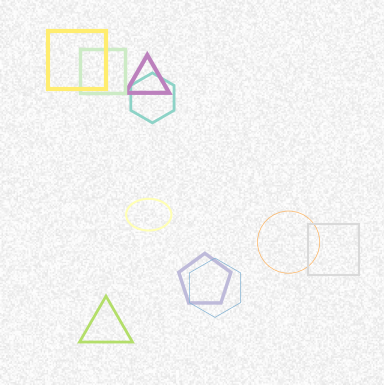[{"shape": "hexagon", "thickness": 2, "radius": 0.32, "center": [0.396, 0.746]}, {"shape": "oval", "thickness": 1.5, "radius": 0.29, "center": [0.386, 0.442]}, {"shape": "pentagon", "thickness": 2.5, "radius": 0.36, "center": [0.532, 0.271]}, {"shape": "hexagon", "thickness": 0.5, "radius": 0.39, "center": [0.558, 0.253]}, {"shape": "circle", "thickness": 0.5, "radius": 0.4, "center": [0.75, 0.371]}, {"shape": "triangle", "thickness": 2, "radius": 0.4, "center": [0.275, 0.151]}, {"shape": "square", "thickness": 1.5, "radius": 0.33, "center": [0.867, 0.351]}, {"shape": "triangle", "thickness": 3, "radius": 0.33, "center": [0.383, 0.792]}, {"shape": "square", "thickness": 2.5, "radius": 0.29, "center": [0.267, 0.816]}, {"shape": "square", "thickness": 3, "radius": 0.38, "center": [0.199, 0.844]}]